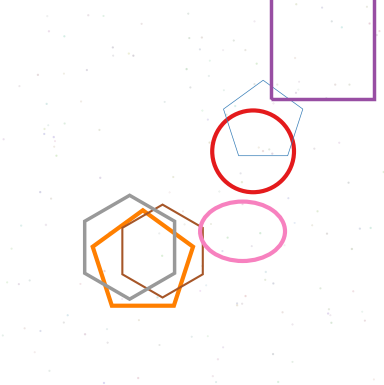[{"shape": "circle", "thickness": 3, "radius": 0.53, "center": [0.657, 0.607]}, {"shape": "pentagon", "thickness": 0.5, "radius": 0.54, "center": [0.684, 0.683]}, {"shape": "square", "thickness": 2.5, "radius": 0.67, "center": [0.839, 0.876]}, {"shape": "pentagon", "thickness": 3, "radius": 0.69, "center": [0.371, 0.317]}, {"shape": "hexagon", "thickness": 1.5, "radius": 0.6, "center": [0.422, 0.348]}, {"shape": "oval", "thickness": 3, "radius": 0.55, "center": [0.63, 0.399]}, {"shape": "hexagon", "thickness": 2.5, "radius": 0.67, "center": [0.337, 0.358]}]